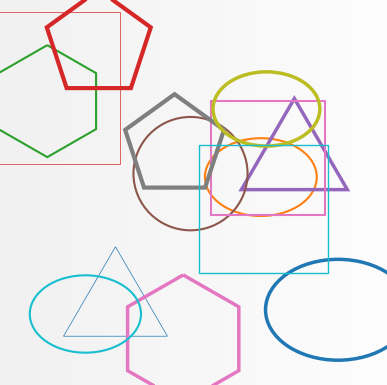[{"shape": "oval", "thickness": 2.5, "radius": 0.94, "center": [0.872, 0.195]}, {"shape": "triangle", "thickness": 0.5, "radius": 0.77, "center": [0.298, 0.204]}, {"shape": "oval", "thickness": 1.5, "radius": 0.72, "center": [0.673, 0.54]}, {"shape": "hexagon", "thickness": 1.5, "radius": 0.73, "center": [0.122, 0.737]}, {"shape": "square", "thickness": 0.5, "radius": 0.99, "center": [0.114, 0.771]}, {"shape": "pentagon", "thickness": 3, "radius": 0.71, "center": [0.255, 0.885]}, {"shape": "triangle", "thickness": 2.5, "radius": 0.79, "center": [0.76, 0.586]}, {"shape": "circle", "thickness": 1.5, "radius": 0.74, "center": [0.492, 0.549]}, {"shape": "hexagon", "thickness": 2.5, "radius": 0.83, "center": [0.473, 0.12]}, {"shape": "square", "thickness": 1.5, "radius": 0.74, "center": [0.691, 0.59]}, {"shape": "pentagon", "thickness": 3, "radius": 0.67, "center": [0.451, 0.621]}, {"shape": "oval", "thickness": 2.5, "radius": 0.69, "center": [0.688, 0.717]}, {"shape": "oval", "thickness": 1.5, "radius": 0.72, "center": [0.22, 0.184]}, {"shape": "square", "thickness": 1, "radius": 0.83, "center": [0.681, 0.458]}]